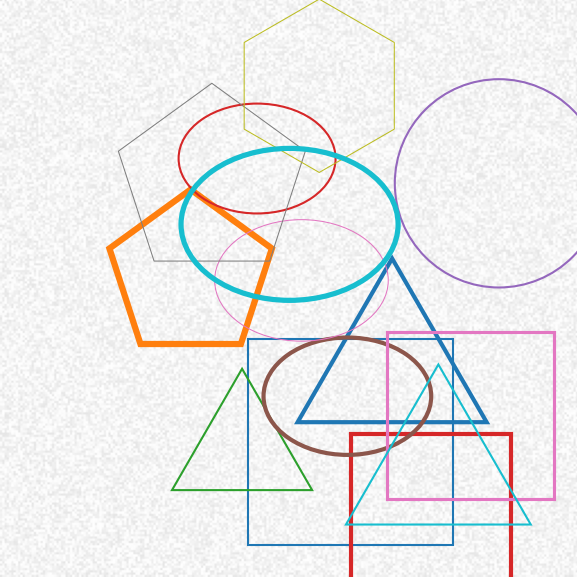[{"shape": "square", "thickness": 1, "radius": 0.89, "center": [0.607, 0.234]}, {"shape": "triangle", "thickness": 2, "radius": 0.94, "center": [0.679, 0.363]}, {"shape": "pentagon", "thickness": 3, "radius": 0.74, "center": [0.33, 0.523]}, {"shape": "triangle", "thickness": 1, "radius": 0.7, "center": [0.419, 0.221]}, {"shape": "oval", "thickness": 1, "radius": 0.68, "center": [0.445, 0.725]}, {"shape": "square", "thickness": 2, "radius": 0.69, "center": [0.746, 0.109]}, {"shape": "circle", "thickness": 1, "radius": 0.9, "center": [0.864, 0.682]}, {"shape": "oval", "thickness": 2, "radius": 0.73, "center": [0.602, 0.313]}, {"shape": "oval", "thickness": 0.5, "radius": 0.75, "center": [0.522, 0.514]}, {"shape": "square", "thickness": 1.5, "radius": 0.73, "center": [0.815, 0.28]}, {"shape": "pentagon", "thickness": 0.5, "radius": 0.85, "center": [0.367, 0.685]}, {"shape": "hexagon", "thickness": 0.5, "radius": 0.75, "center": [0.553, 0.851]}, {"shape": "triangle", "thickness": 1, "radius": 0.92, "center": [0.759, 0.183]}, {"shape": "oval", "thickness": 2.5, "radius": 0.94, "center": [0.501, 0.611]}]